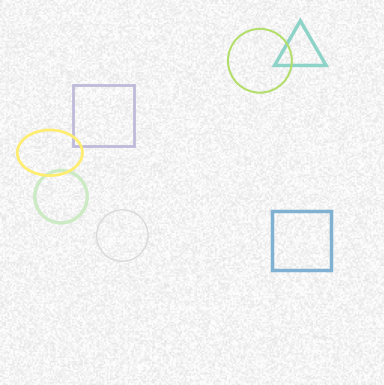[{"shape": "triangle", "thickness": 2.5, "radius": 0.39, "center": [0.78, 0.869]}, {"shape": "square", "thickness": 2, "radius": 0.39, "center": [0.268, 0.7]}, {"shape": "square", "thickness": 2.5, "radius": 0.38, "center": [0.782, 0.376]}, {"shape": "circle", "thickness": 1.5, "radius": 0.41, "center": [0.675, 0.842]}, {"shape": "circle", "thickness": 1, "radius": 0.33, "center": [0.318, 0.388]}, {"shape": "circle", "thickness": 2.5, "radius": 0.34, "center": [0.158, 0.489]}, {"shape": "oval", "thickness": 2, "radius": 0.42, "center": [0.13, 0.603]}]